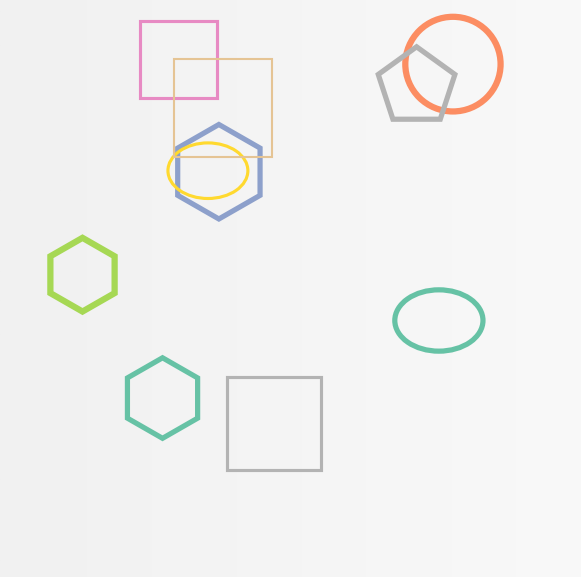[{"shape": "oval", "thickness": 2.5, "radius": 0.38, "center": [0.755, 0.444]}, {"shape": "hexagon", "thickness": 2.5, "radius": 0.35, "center": [0.28, 0.31]}, {"shape": "circle", "thickness": 3, "radius": 0.41, "center": [0.779, 0.888]}, {"shape": "hexagon", "thickness": 2.5, "radius": 0.41, "center": [0.377, 0.702]}, {"shape": "square", "thickness": 1.5, "radius": 0.33, "center": [0.307, 0.896]}, {"shape": "hexagon", "thickness": 3, "radius": 0.32, "center": [0.142, 0.523]}, {"shape": "oval", "thickness": 1.5, "radius": 0.34, "center": [0.358, 0.704]}, {"shape": "square", "thickness": 1, "radius": 0.42, "center": [0.384, 0.812]}, {"shape": "pentagon", "thickness": 2.5, "radius": 0.35, "center": [0.717, 0.849]}, {"shape": "square", "thickness": 1.5, "radius": 0.4, "center": [0.472, 0.266]}]